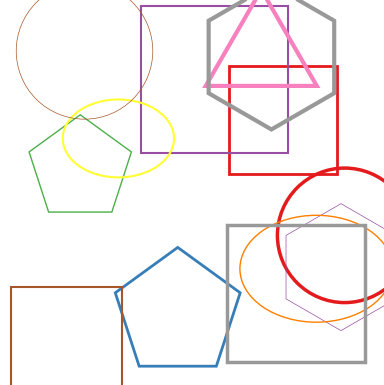[{"shape": "square", "thickness": 2, "radius": 0.7, "center": [0.734, 0.688]}, {"shape": "circle", "thickness": 2.5, "radius": 0.87, "center": [0.895, 0.389]}, {"shape": "pentagon", "thickness": 2, "radius": 0.85, "center": [0.462, 0.187]}, {"shape": "pentagon", "thickness": 1, "radius": 0.7, "center": [0.208, 0.562]}, {"shape": "square", "thickness": 1.5, "radius": 0.95, "center": [0.557, 0.794]}, {"shape": "hexagon", "thickness": 0.5, "radius": 0.82, "center": [0.886, 0.306]}, {"shape": "oval", "thickness": 1, "radius": 0.99, "center": [0.821, 0.302]}, {"shape": "oval", "thickness": 1.5, "radius": 0.72, "center": [0.308, 0.64]}, {"shape": "circle", "thickness": 0.5, "radius": 0.89, "center": [0.22, 0.868]}, {"shape": "square", "thickness": 1.5, "radius": 0.72, "center": [0.172, 0.109]}, {"shape": "triangle", "thickness": 3, "radius": 0.83, "center": [0.679, 0.86]}, {"shape": "hexagon", "thickness": 3, "radius": 0.94, "center": [0.705, 0.852]}, {"shape": "square", "thickness": 2.5, "radius": 0.89, "center": [0.769, 0.238]}]